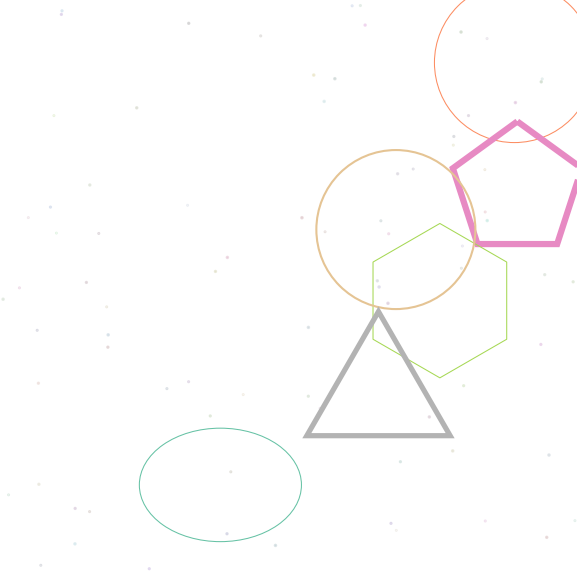[{"shape": "oval", "thickness": 0.5, "radius": 0.7, "center": [0.382, 0.159]}, {"shape": "circle", "thickness": 0.5, "radius": 0.69, "center": [0.891, 0.891]}, {"shape": "pentagon", "thickness": 3, "radius": 0.59, "center": [0.896, 0.671]}, {"shape": "hexagon", "thickness": 0.5, "radius": 0.67, "center": [0.762, 0.479]}, {"shape": "circle", "thickness": 1, "radius": 0.69, "center": [0.685, 0.602]}, {"shape": "triangle", "thickness": 2.5, "radius": 0.72, "center": [0.655, 0.316]}]